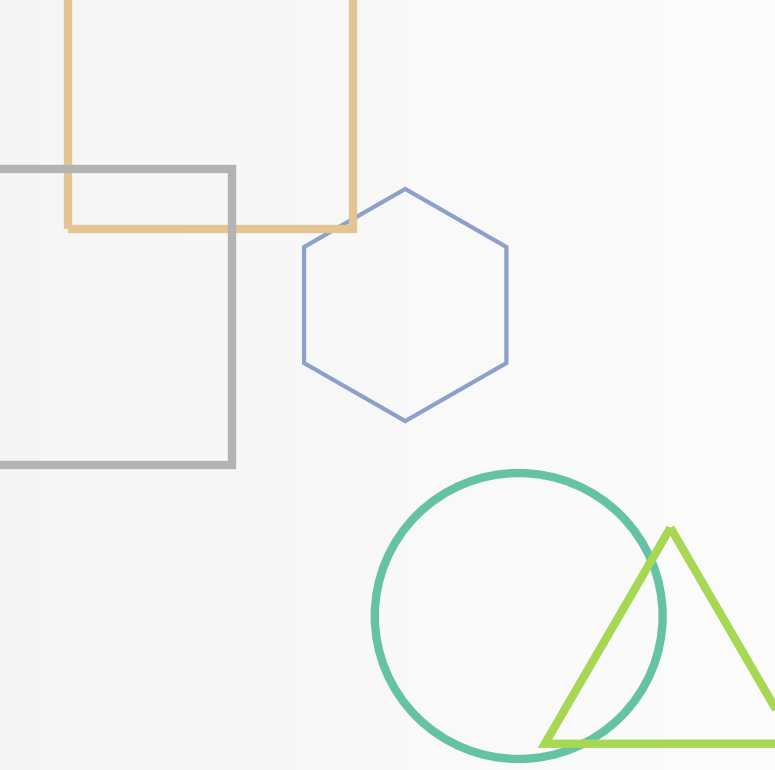[{"shape": "circle", "thickness": 3, "radius": 0.93, "center": [0.669, 0.2]}, {"shape": "hexagon", "thickness": 1.5, "radius": 0.75, "center": [0.523, 0.604]}, {"shape": "triangle", "thickness": 3, "radius": 0.94, "center": [0.865, 0.128]}, {"shape": "square", "thickness": 3, "radius": 0.92, "center": [0.272, 0.887]}, {"shape": "square", "thickness": 3, "radius": 0.96, "center": [0.107, 0.588]}]